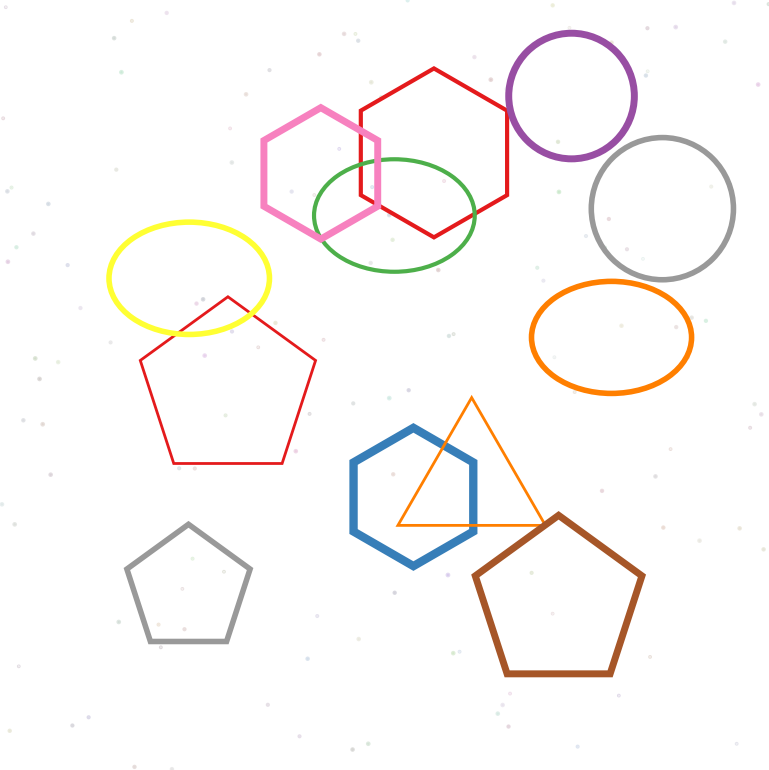[{"shape": "hexagon", "thickness": 1.5, "radius": 0.55, "center": [0.564, 0.801]}, {"shape": "pentagon", "thickness": 1, "radius": 0.6, "center": [0.296, 0.495]}, {"shape": "hexagon", "thickness": 3, "radius": 0.45, "center": [0.537, 0.355]}, {"shape": "oval", "thickness": 1.5, "radius": 0.52, "center": [0.512, 0.72]}, {"shape": "circle", "thickness": 2.5, "radius": 0.41, "center": [0.742, 0.875]}, {"shape": "triangle", "thickness": 1, "radius": 0.55, "center": [0.613, 0.373]}, {"shape": "oval", "thickness": 2, "radius": 0.52, "center": [0.794, 0.562]}, {"shape": "oval", "thickness": 2, "radius": 0.52, "center": [0.246, 0.639]}, {"shape": "pentagon", "thickness": 2.5, "radius": 0.57, "center": [0.725, 0.217]}, {"shape": "hexagon", "thickness": 2.5, "radius": 0.43, "center": [0.417, 0.775]}, {"shape": "circle", "thickness": 2, "radius": 0.46, "center": [0.86, 0.729]}, {"shape": "pentagon", "thickness": 2, "radius": 0.42, "center": [0.245, 0.235]}]